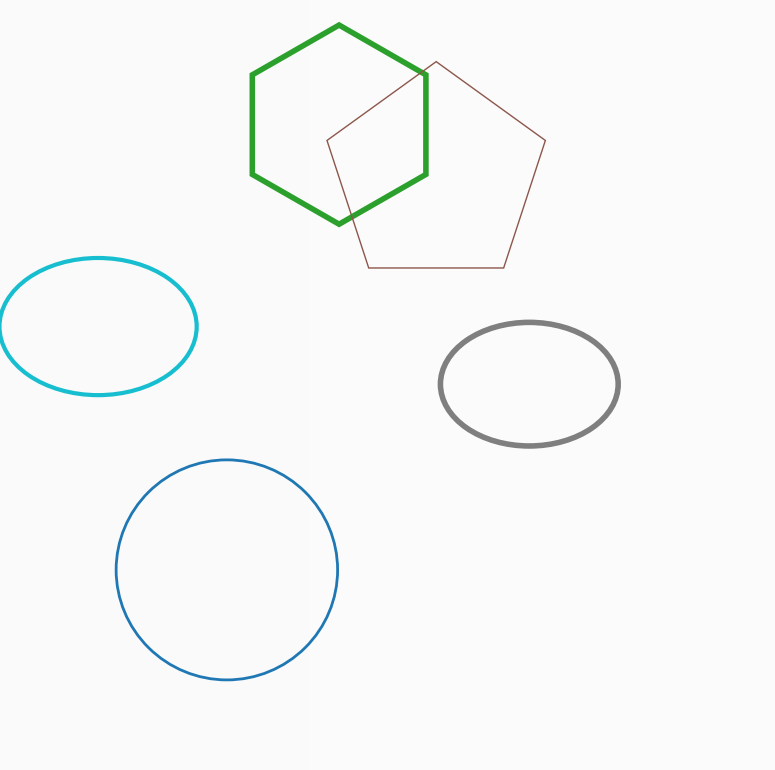[{"shape": "circle", "thickness": 1, "radius": 0.71, "center": [0.293, 0.26]}, {"shape": "hexagon", "thickness": 2, "radius": 0.65, "center": [0.438, 0.838]}, {"shape": "pentagon", "thickness": 0.5, "radius": 0.74, "center": [0.563, 0.772]}, {"shape": "oval", "thickness": 2, "radius": 0.57, "center": [0.683, 0.501]}, {"shape": "oval", "thickness": 1.5, "radius": 0.64, "center": [0.127, 0.576]}]